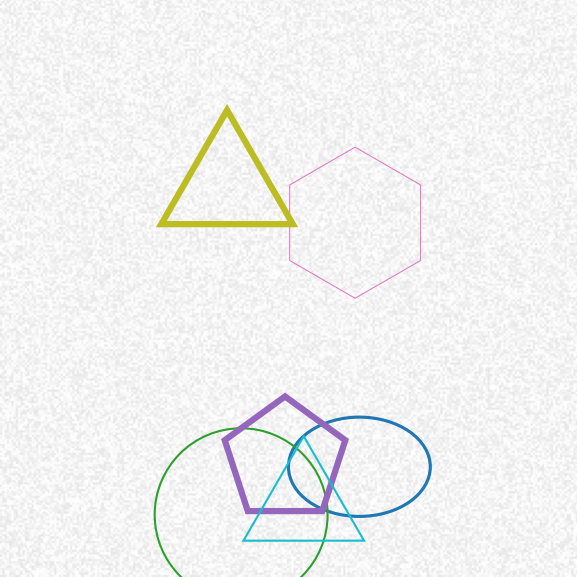[{"shape": "oval", "thickness": 1.5, "radius": 0.61, "center": [0.622, 0.191]}, {"shape": "circle", "thickness": 1, "radius": 0.75, "center": [0.418, 0.108]}, {"shape": "pentagon", "thickness": 3, "radius": 0.55, "center": [0.494, 0.203]}, {"shape": "hexagon", "thickness": 0.5, "radius": 0.65, "center": [0.615, 0.614]}, {"shape": "triangle", "thickness": 3, "radius": 0.66, "center": [0.393, 0.677]}, {"shape": "triangle", "thickness": 1, "radius": 0.6, "center": [0.526, 0.123]}]